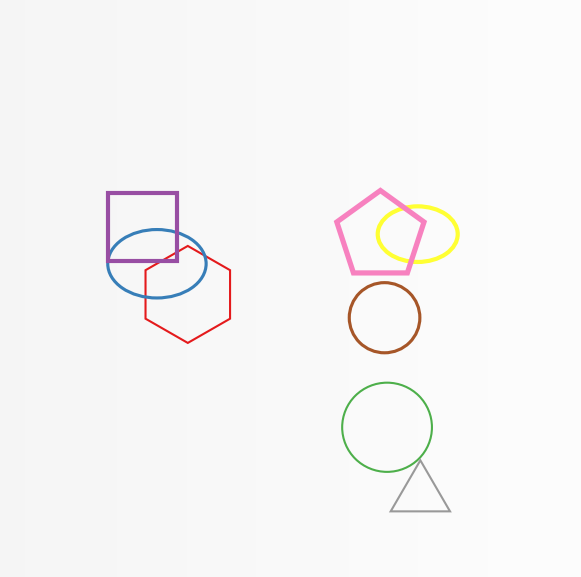[{"shape": "hexagon", "thickness": 1, "radius": 0.42, "center": [0.323, 0.489]}, {"shape": "oval", "thickness": 1.5, "radius": 0.42, "center": [0.27, 0.542]}, {"shape": "circle", "thickness": 1, "radius": 0.39, "center": [0.666, 0.259]}, {"shape": "square", "thickness": 2, "radius": 0.3, "center": [0.245, 0.605]}, {"shape": "oval", "thickness": 2, "radius": 0.34, "center": [0.719, 0.594]}, {"shape": "circle", "thickness": 1.5, "radius": 0.3, "center": [0.662, 0.449]}, {"shape": "pentagon", "thickness": 2.5, "radius": 0.39, "center": [0.654, 0.59]}, {"shape": "triangle", "thickness": 1, "radius": 0.29, "center": [0.723, 0.143]}]